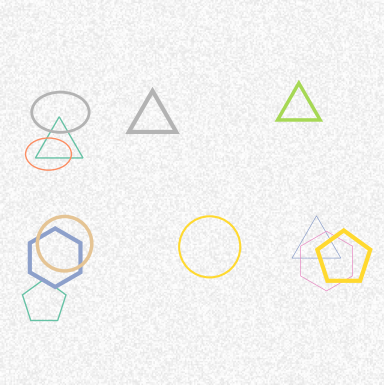[{"shape": "triangle", "thickness": 1, "radius": 0.36, "center": [0.154, 0.625]}, {"shape": "pentagon", "thickness": 1, "radius": 0.3, "center": [0.115, 0.216]}, {"shape": "oval", "thickness": 1, "radius": 0.3, "center": [0.126, 0.6]}, {"shape": "hexagon", "thickness": 3, "radius": 0.38, "center": [0.143, 0.331]}, {"shape": "triangle", "thickness": 0.5, "radius": 0.37, "center": [0.822, 0.366]}, {"shape": "hexagon", "thickness": 0.5, "radius": 0.39, "center": [0.848, 0.322]}, {"shape": "triangle", "thickness": 2.5, "radius": 0.32, "center": [0.776, 0.72]}, {"shape": "circle", "thickness": 1.5, "radius": 0.4, "center": [0.545, 0.359]}, {"shape": "pentagon", "thickness": 3, "radius": 0.36, "center": [0.893, 0.329]}, {"shape": "circle", "thickness": 2.5, "radius": 0.35, "center": [0.168, 0.367]}, {"shape": "triangle", "thickness": 3, "radius": 0.36, "center": [0.396, 0.693]}, {"shape": "oval", "thickness": 2, "radius": 0.37, "center": [0.157, 0.708]}]